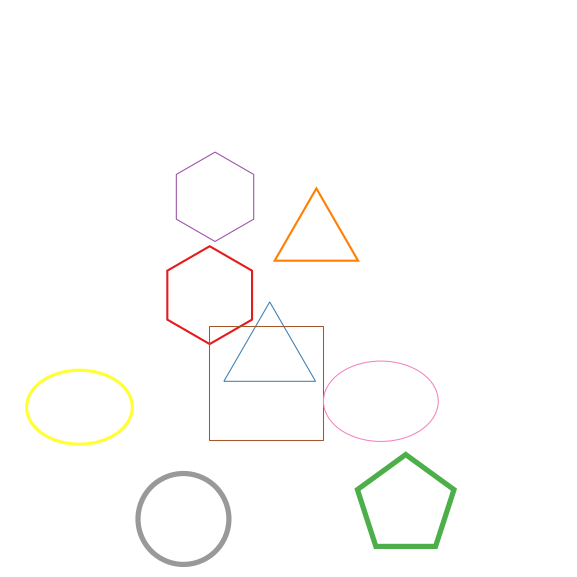[{"shape": "hexagon", "thickness": 1, "radius": 0.42, "center": [0.363, 0.488]}, {"shape": "triangle", "thickness": 0.5, "radius": 0.46, "center": [0.467, 0.385]}, {"shape": "pentagon", "thickness": 2.5, "radius": 0.44, "center": [0.703, 0.124]}, {"shape": "hexagon", "thickness": 0.5, "radius": 0.39, "center": [0.372, 0.658]}, {"shape": "triangle", "thickness": 1, "radius": 0.42, "center": [0.548, 0.589]}, {"shape": "oval", "thickness": 1.5, "radius": 0.46, "center": [0.138, 0.294]}, {"shape": "square", "thickness": 0.5, "radius": 0.49, "center": [0.46, 0.336]}, {"shape": "oval", "thickness": 0.5, "radius": 0.5, "center": [0.66, 0.304]}, {"shape": "circle", "thickness": 2.5, "radius": 0.39, "center": [0.318, 0.1]}]